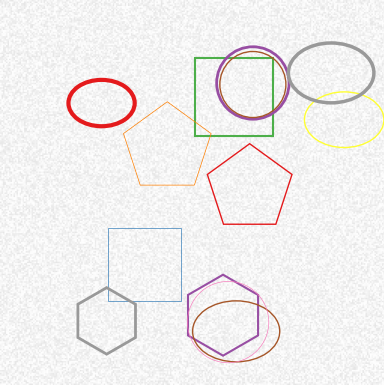[{"shape": "oval", "thickness": 3, "radius": 0.43, "center": [0.264, 0.732]}, {"shape": "pentagon", "thickness": 1, "radius": 0.58, "center": [0.649, 0.511]}, {"shape": "square", "thickness": 0.5, "radius": 0.47, "center": [0.376, 0.312]}, {"shape": "square", "thickness": 1.5, "radius": 0.51, "center": [0.609, 0.748]}, {"shape": "hexagon", "thickness": 1.5, "radius": 0.53, "center": [0.579, 0.181]}, {"shape": "circle", "thickness": 2, "radius": 0.47, "center": [0.657, 0.784]}, {"shape": "pentagon", "thickness": 0.5, "radius": 0.6, "center": [0.435, 0.616]}, {"shape": "oval", "thickness": 1, "radius": 0.52, "center": [0.894, 0.689]}, {"shape": "circle", "thickness": 1, "radius": 0.43, "center": [0.657, 0.781]}, {"shape": "oval", "thickness": 1, "radius": 0.57, "center": [0.613, 0.139]}, {"shape": "circle", "thickness": 0.5, "radius": 0.53, "center": [0.592, 0.163]}, {"shape": "oval", "thickness": 2.5, "radius": 0.56, "center": [0.86, 0.811]}, {"shape": "hexagon", "thickness": 2, "radius": 0.43, "center": [0.277, 0.166]}]